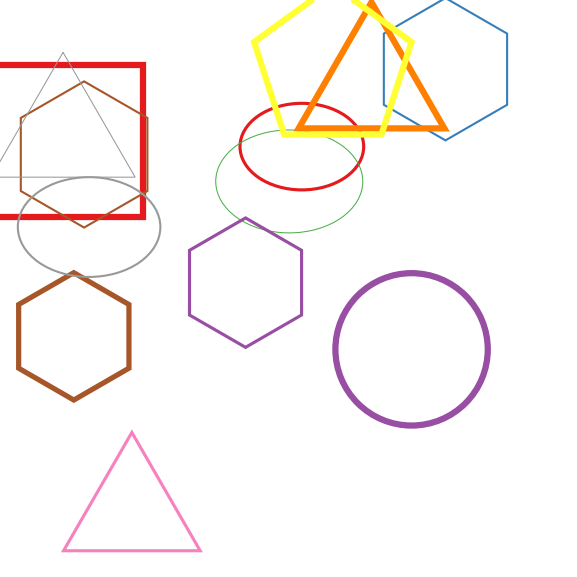[{"shape": "oval", "thickness": 1.5, "radius": 0.54, "center": [0.523, 0.745]}, {"shape": "square", "thickness": 3, "radius": 0.65, "center": [0.117, 0.755]}, {"shape": "hexagon", "thickness": 1, "radius": 0.62, "center": [0.771, 0.879]}, {"shape": "oval", "thickness": 0.5, "radius": 0.64, "center": [0.501, 0.685]}, {"shape": "hexagon", "thickness": 1.5, "radius": 0.56, "center": [0.425, 0.51]}, {"shape": "circle", "thickness": 3, "radius": 0.66, "center": [0.713, 0.394]}, {"shape": "triangle", "thickness": 3, "radius": 0.73, "center": [0.643, 0.85]}, {"shape": "pentagon", "thickness": 3, "radius": 0.72, "center": [0.576, 0.882]}, {"shape": "hexagon", "thickness": 1, "radius": 0.63, "center": [0.146, 0.732]}, {"shape": "hexagon", "thickness": 2.5, "radius": 0.55, "center": [0.128, 0.417]}, {"shape": "triangle", "thickness": 1.5, "radius": 0.68, "center": [0.228, 0.114]}, {"shape": "triangle", "thickness": 0.5, "radius": 0.72, "center": [0.109, 0.764]}, {"shape": "oval", "thickness": 1, "radius": 0.62, "center": [0.154, 0.606]}]